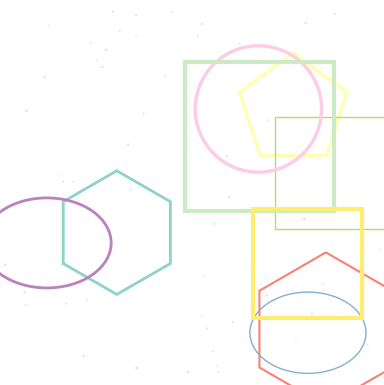[{"shape": "hexagon", "thickness": 2, "radius": 0.8, "center": [0.303, 0.396]}, {"shape": "pentagon", "thickness": 2.5, "radius": 0.73, "center": [0.762, 0.715]}, {"shape": "hexagon", "thickness": 1.5, "radius": 1.0, "center": [0.846, 0.145]}, {"shape": "oval", "thickness": 1, "radius": 0.75, "center": [0.8, 0.136]}, {"shape": "square", "thickness": 1, "radius": 0.72, "center": [0.859, 0.551]}, {"shape": "circle", "thickness": 2.5, "radius": 0.82, "center": [0.671, 0.717]}, {"shape": "oval", "thickness": 2, "radius": 0.84, "center": [0.122, 0.369]}, {"shape": "square", "thickness": 3, "radius": 0.97, "center": [0.673, 0.645]}, {"shape": "square", "thickness": 3, "radius": 0.71, "center": [0.798, 0.316]}]